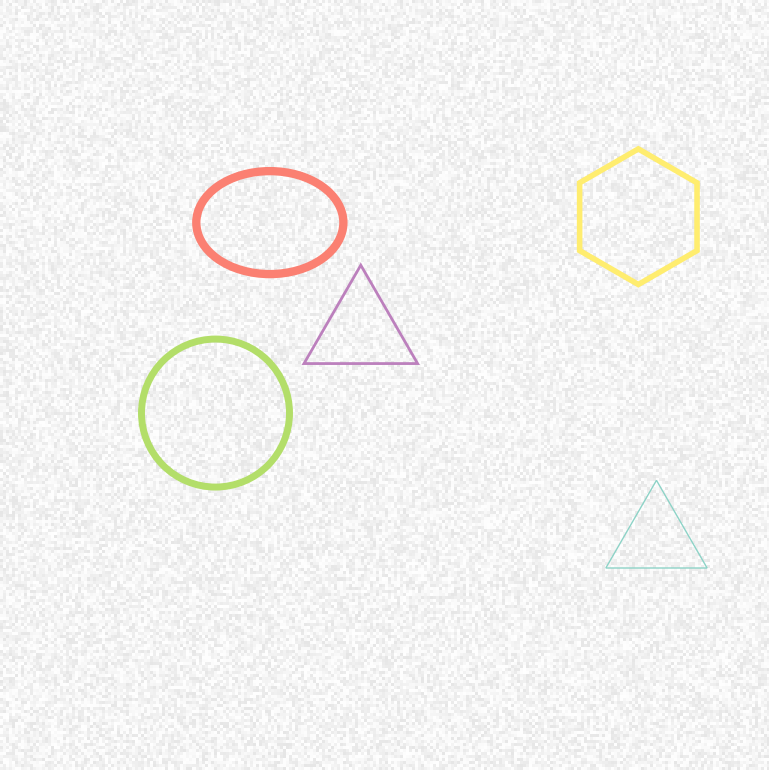[{"shape": "triangle", "thickness": 0.5, "radius": 0.38, "center": [0.853, 0.3]}, {"shape": "oval", "thickness": 3, "radius": 0.48, "center": [0.35, 0.711]}, {"shape": "circle", "thickness": 2.5, "radius": 0.48, "center": [0.28, 0.464]}, {"shape": "triangle", "thickness": 1, "radius": 0.43, "center": [0.469, 0.57]}, {"shape": "hexagon", "thickness": 2, "radius": 0.44, "center": [0.829, 0.719]}]